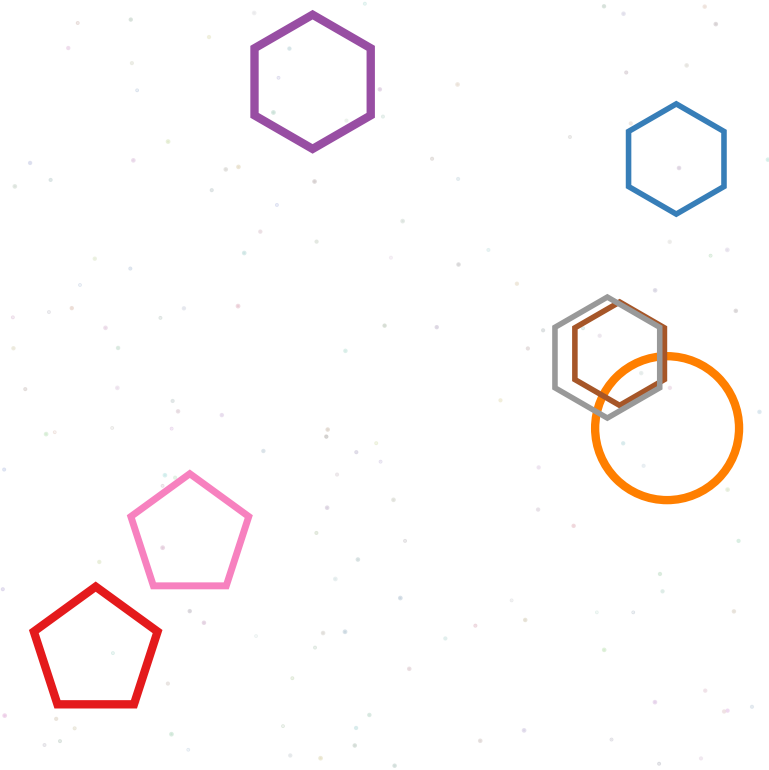[{"shape": "pentagon", "thickness": 3, "radius": 0.42, "center": [0.124, 0.154]}, {"shape": "hexagon", "thickness": 2, "radius": 0.36, "center": [0.878, 0.794]}, {"shape": "hexagon", "thickness": 3, "radius": 0.44, "center": [0.406, 0.894]}, {"shape": "circle", "thickness": 3, "radius": 0.47, "center": [0.866, 0.444]}, {"shape": "hexagon", "thickness": 2, "radius": 0.34, "center": [0.805, 0.541]}, {"shape": "pentagon", "thickness": 2.5, "radius": 0.4, "center": [0.247, 0.304]}, {"shape": "hexagon", "thickness": 2, "radius": 0.39, "center": [0.789, 0.536]}]